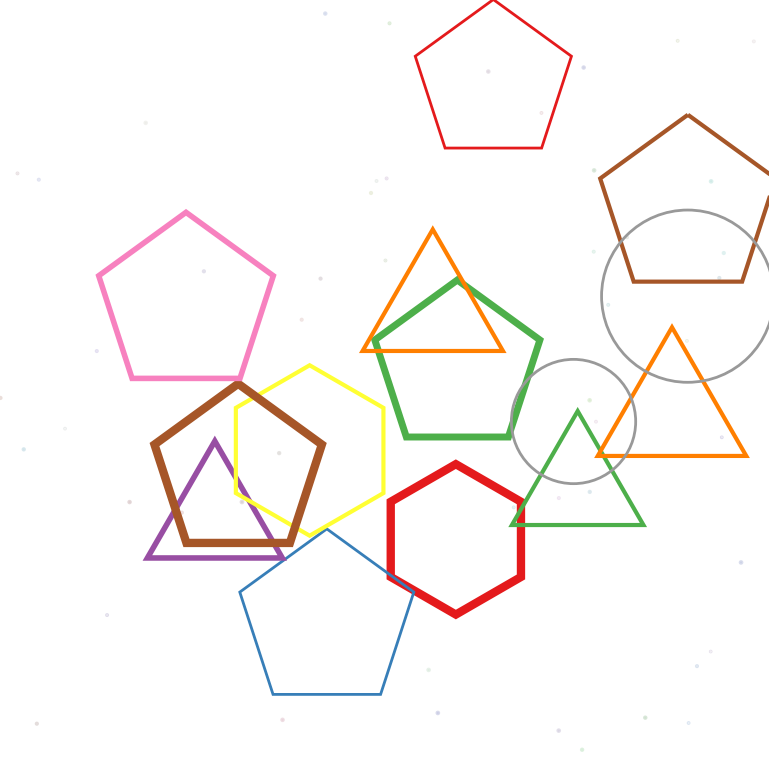[{"shape": "pentagon", "thickness": 1, "radius": 0.53, "center": [0.641, 0.894]}, {"shape": "hexagon", "thickness": 3, "radius": 0.49, "center": [0.592, 0.3]}, {"shape": "pentagon", "thickness": 1, "radius": 0.59, "center": [0.424, 0.194]}, {"shape": "triangle", "thickness": 1.5, "radius": 0.49, "center": [0.75, 0.367]}, {"shape": "pentagon", "thickness": 2.5, "radius": 0.56, "center": [0.594, 0.524]}, {"shape": "triangle", "thickness": 2, "radius": 0.51, "center": [0.279, 0.326]}, {"shape": "triangle", "thickness": 1.5, "radius": 0.53, "center": [0.562, 0.597]}, {"shape": "triangle", "thickness": 1.5, "radius": 0.56, "center": [0.873, 0.464]}, {"shape": "hexagon", "thickness": 1.5, "radius": 0.55, "center": [0.402, 0.415]}, {"shape": "pentagon", "thickness": 1.5, "radius": 0.6, "center": [0.893, 0.731]}, {"shape": "pentagon", "thickness": 3, "radius": 0.57, "center": [0.309, 0.387]}, {"shape": "pentagon", "thickness": 2, "radius": 0.6, "center": [0.242, 0.605]}, {"shape": "circle", "thickness": 1, "radius": 0.56, "center": [0.893, 0.615]}, {"shape": "circle", "thickness": 1, "radius": 0.4, "center": [0.745, 0.453]}]